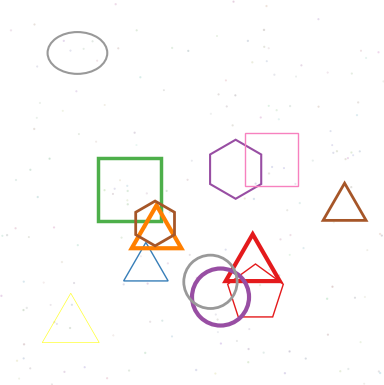[{"shape": "triangle", "thickness": 3, "radius": 0.41, "center": [0.656, 0.31]}, {"shape": "pentagon", "thickness": 1, "radius": 0.38, "center": [0.664, 0.238]}, {"shape": "triangle", "thickness": 1, "radius": 0.33, "center": [0.379, 0.304]}, {"shape": "square", "thickness": 2.5, "radius": 0.41, "center": [0.337, 0.508]}, {"shape": "hexagon", "thickness": 1.5, "radius": 0.38, "center": [0.612, 0.56]}, {"shape": "circle", "thickness": 3, "radius": 0.37, "center": [0.573, 0.228]}, {"shape": "triangle", "thickness": 3, "radius": 0.37, "center": [0.407, 0.392]}, {"shape": "triangle", "thickness": 0.5, "radius": 0.43, "center": [0.184, 0.153]}, {"shape": "hexagon", "thickness": 2, "radius": 0.29, "center": [0.403, 0.42]}, {"shape": "triangle", "thickness": 2, "radius": 0.32, "center": [0.895, 0.46]}, {"shape": "square", "thickness": 1, "radius": 0.34, "center": [0.706, 0.585]}, {"shape": "circle", "thickness": 2, "radius": 0.35, "center": [0.547, 0.268]}, {"shape": "oval", "thickness": 1.5, "radius": 0.39, "center": [0.201, 0.862]}]